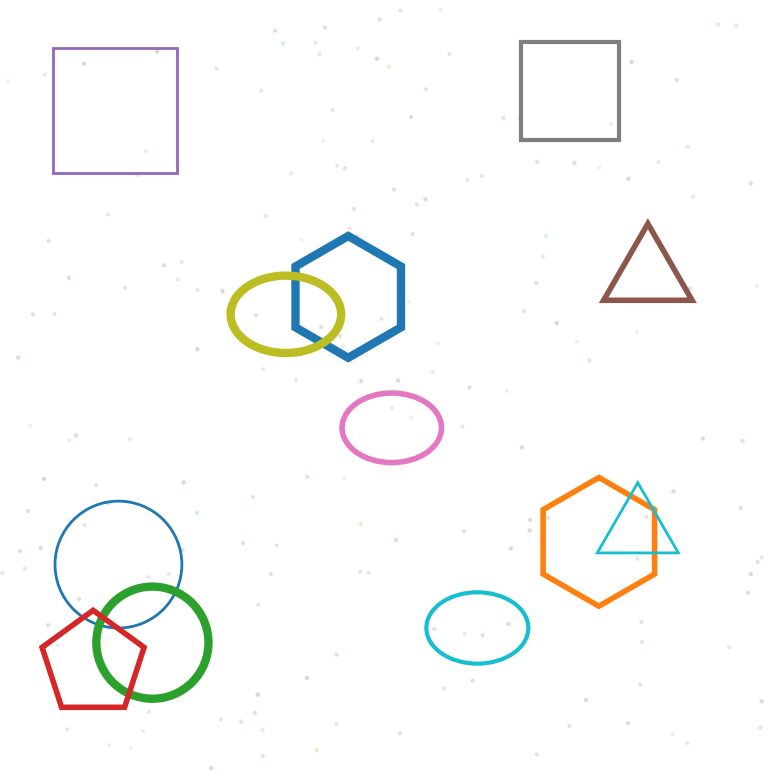[{"shape": "circle", "thickness": 1, "radius": 0.41, "center": [0.154, 0.267]}, {"shape": "hexagon", "thickness": 3, "radius": 0.4, "center": [0.452, 0.614]}, {"shape": "hexagon", "thickness": 2, "radius": 0.42, "center": [0.778, 0.296]}, {"shape": "circle", "thickness": 3, "radius": 0.36, "center": [0.198, 0.165]}, {"shape": "pentagon", "thickness": 2, "radius": 0.35, "center": [0.121, 0.138]}, {"shape": "square", "thickness": 1, "radius": 0.4, "center": [0.15, 0.857]}, {"shape": "triangle", "thickness": 2, "radius": 0.33, "center": [0.841, 0.643]}, {"shape": "oval", "thickness": 2, "radius": 0.32, "center": [0.509, 0.444]}, {"shape": "square", "thickness": 1.5, "radius": 0.32, "center": [0.74, 0.882]}, {"shape": "oval", "thickness": 3, "radius": 0.36, "center": [0.371, 0.592]}, {"shape": "oval", "thickness": 1.5, "radius": 0.33, "center": [0.62, 0.184]}, {"shape": "triangle", "thickness": 1, "radius": 0.3, "center": [0.828, 0.312]}]